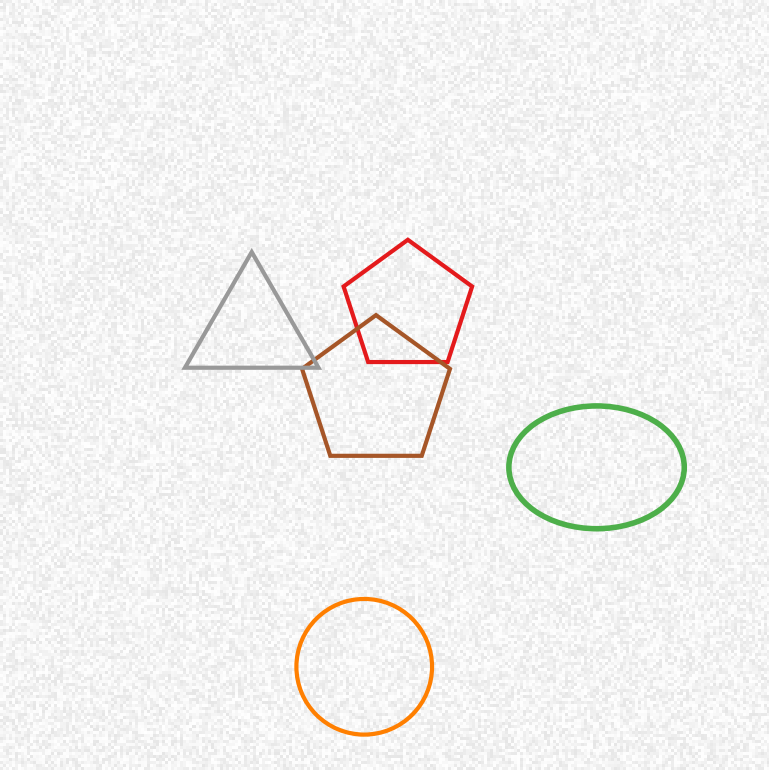[{"shape": "pentagon", "thickness": 1.5, "radius": 0.44, "center": [0.53, 0.601]}, {"shape": "oval", "thickness": 2, "radius": 0.57, "center": [0.775, 0.393]}, {"shape": "circle", "thickness": 1.5, "radius": 0.44, "center": [0.473, 0.134]}, {"shape": "pentagon", "thickness": 1.5, "radius": 0.51, "center": [0.488, 0.49]}, {"shape": "triangle", "thickness": 1.5, "radius": 0.5, "center": [0.327, 0.573]}]